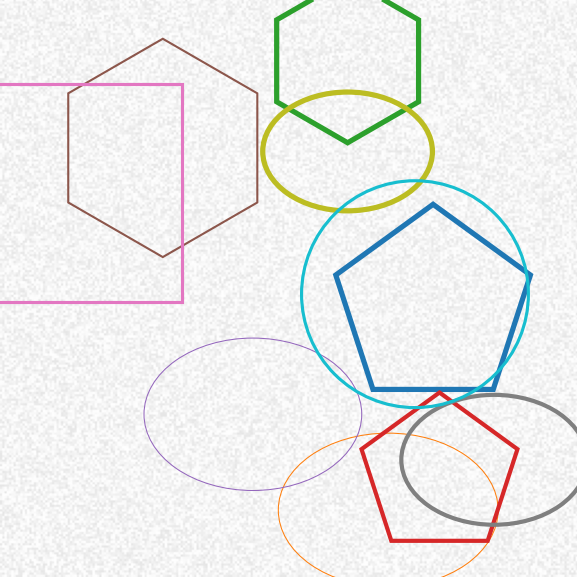[{"shape": "pentagon", "thickness": 2.5, "radius": 0.89, "center": [0.75, 0.468]}, {"shape": "oval", "thickness": 0.5, "radius": 0.95, "center": [0.672, 0.116]}, {"shape": "hexagon", "thickness": 2.5, "radius": 0.71, "center": [0.602, 0.894]}, {"shape": "pentagon", "thickness": 2, "radius": 0.71, "center": [0.761, 0.177]}, {"shape": "oval", "thickness": 0.5, "radius": 0.94, "center": [0.438, 0.282]}, {"shape": "hexagon", "thickness": 1, "radius": 0.95, "center": [0.282, 0.743]}, {"shape": "square", "thickness": 1.5, "radius": 0.94, "center": [0.127, 0.664]}, {"shape": "oval", "thickness": 2, "radius": 0.8, "center": [0.856, 0.203]}, {"shape": "oval", "thickness": 2.5, "radius": 0.73, "center": [0.602, 0.737]}, {"shape": "circle", "thickness": 1.5, "radius": 0.98, "center": [0.719, 0.49]}]